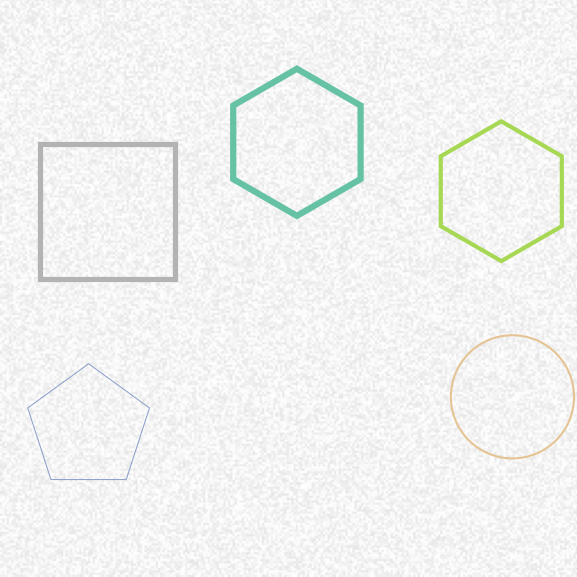[{"shape": "hexagon", "thickness": 3, "radius": 0.64, "center": [0.514, 0.753]}, {"shape": "pentagon", "thickness": 0.5, "radius": 0.55, "center": [0.153, 0.258]}, {"shape": "hexagon", "thickness": 2, "radius": 0.61, "center": [0.868, 0.668]}, {"shape": "circle", "thickness": 1, "radius": 0.53, "center": [0.887, 0.312]}, {"shape": "square", "thickness": 2.5, "radius": 0.58, "center": [0.186, 0.633]}]